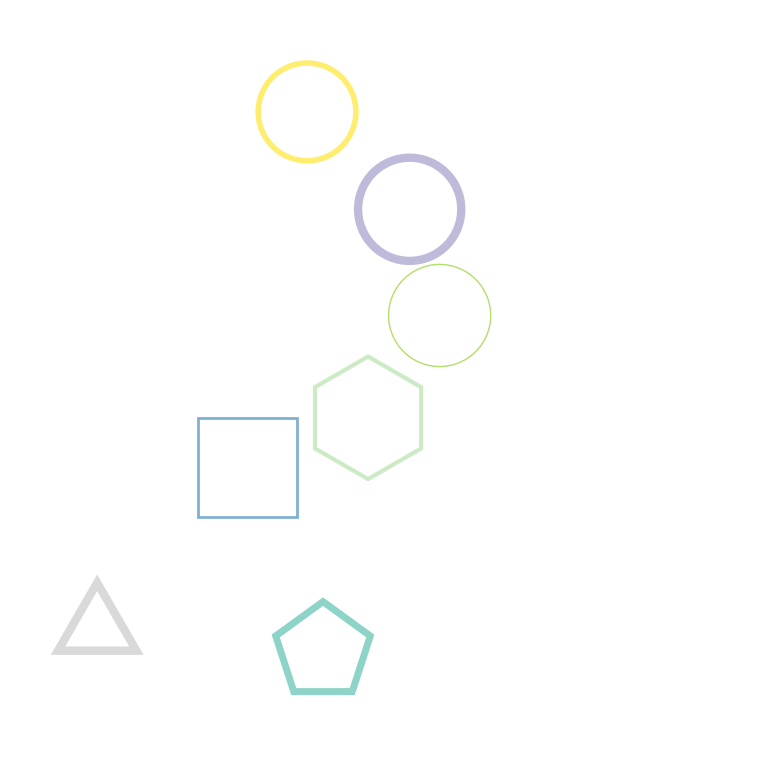[{"shape": "pentagon", "thickness": 2.5, "radius": 0.32, "center": [0.419, 0.154]}, {"shape": "circle", "thickness": 3, "radius": 0.34, "center": [0.532, 0.728]}, {"shape": "square", "thickness": 1, "radius": 0.32, "center": [0.321, 0.393]}, {"shape": "circle", "thickness": 0.5, "radius": 0.33, "center": [0.571, 0.59]}, {"shape": "triangle", "thickness": 3, "radius": 0.29, "center": [0.126, 0.184]}, {"shape": "hexagon", "thickness": 1.5, "radius": 0.4, "center": [0.478, 0.457]}, {"shape": "circle", "thickness": 2, "radius": 0.32, "center": [0.399, 0.855]}]